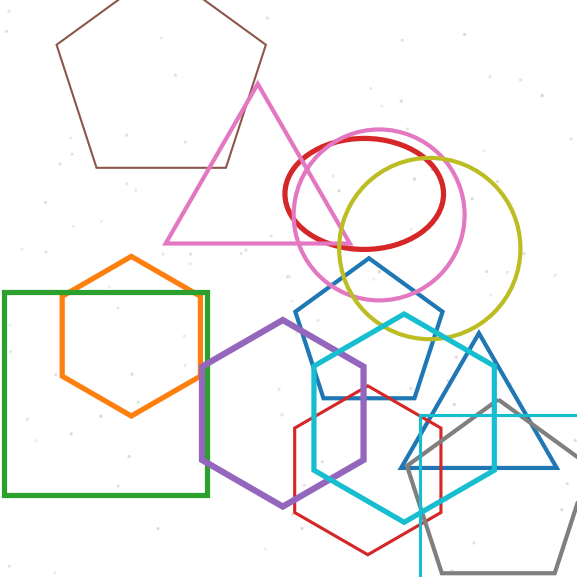[{"shape": "triangle", "thickness": 2, "radius": 0.78, "center": [0.829, 0.267]}, {"shape": "pentagon", "thickness": 2, "radius": 0.67, "center": [0.639, 0.418]}, {"shape": "hexagon", "thickness": 2.5, "radius": 0.69, "center": [0.227, 0.417]}, {"shape": "square", "thickness": 2.5, "radius": 0.88, "center": [0.182, 0.318]}, {"shape": "hexagon", "thickness": 1.5, "radius": 0.73, "center": [0.637, 0.185]}, {"shape": "oval", "thickness": 2.5, "radius": 0.69, "center": [0.631, 0.663]}, {"shape": "hexagon", "thickness": 3, "radius": 0.81, "center": [0.49, 0.283]}, {"shape": "pentagon", "thickness": 1, "radius": 0.95, "center": [0.279, 0.863]}, {"shape": "triangle", "thickness": 2, "radius": 0.92, "center": [0.446, 0.67]}, {"shape": "circle", "thickness": 2, "radius": 0.74, "center": [0.657, 0.627]}, {"shape": "pentagon", "thickness": 2, "radius": 0.83, "center": [0.863, 0.141]}, {"shape": "circle", "thickness": 2, "radius": 0.78, "center": [0.744, 0.569]}, {"shape": "square", "thickness": 1.5, "radius": 0.86, "center": [0.899, 0.11]}, {"shape": "hexagon", "thickness": 2.5, "radius": 0.9, "center": [0.7, 0.275]}]